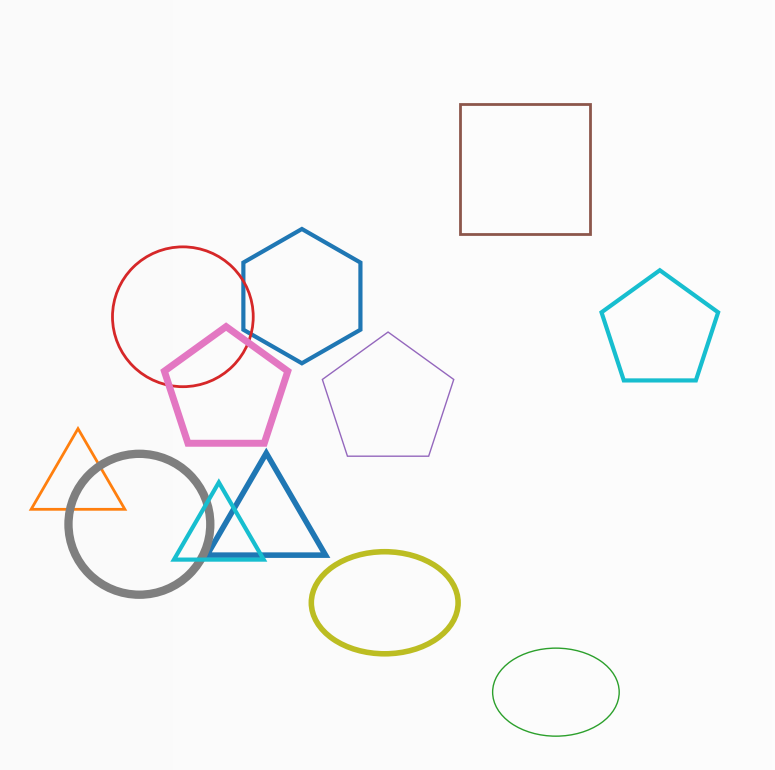[{"shape": "triangle", "thickness": 2, "radius": 0.44, "center": [0.344, 0.323]}, {"shape": "hexagon", "thickness": 1.5, "radius": 0.44, "center": [0.39, 0.615]}, {"shape": "triangle", "thickness": 1, "radius": 0.35, "center": [0.101, 0.373]}, {"shape": "oval", "thickness": 0.5, "radius": 0.41, "center": [0.717, 0.101]}, {"shape": "circle", "thickness": 1, "radius": 0.45, "center": [0.236, 0.589]}, {"shape": "pentagon", "thickness": 0.5, "radius": 0.45, "center": [0.501, 0.48]}, {"shape": "square", "thickness": 1, "radius": 0.42, "center": [0.678, 0.78]}, {"shape": "pentagon", "thickness": 2.5, "radius": 0.42, "center": [0.292, 0.492]}, {"shape": "circle", "thickness": 3, "radius": 0.46, "center": [0.18, 0.319]}, {"shape": "oval", "thickness": 2, "radius": 0.47, "center": [0.496, 0.217]}, {"shape": "pentagon", "thickness": 1.5, "radius": 0.4, "center": [0.851, 0.57]}, {"shape": "triangle", "thickness": 1.5, "radius": 0.33, "center": [0.282, 0.307]}]